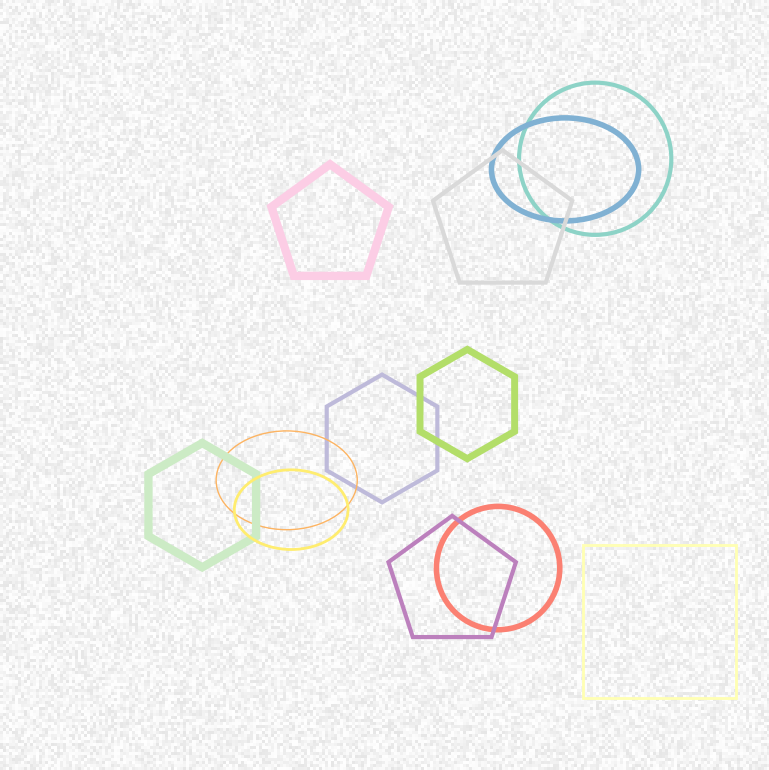[{"shape": "circle", "thickness": 1.5, "radius": 0.49, "center": [0.773, 0.794]}, {"shape": "square", "thickness": 1, "radius": 0.5, "center": [0.856, 0.193]}, {"shape": "hexagon", "thickness": 1.5, "radius": 0.41, "center": [0.496, 0.431]}, {"shape": "circle", "thickness": 2, "radius": 0.4, "center": [0.647, 0.262]}, {"shape": "oval", "thickness": 2, "radius": 0.48, "center": [0.734, 0.78]}, {"shape": "oval", "thickness": 0.5, "radius": 0.46, "center": [0.372, 0.376]}, {"shape": "hexagon", "thickness": 2.5, "radius": 0.35, "center": [0.607, 0.475]}, {"shape": "pentagon", "thickness": 3, "radius": 0.4, "center": [0.429, 0.707]}, {"shape": "pentagon", "thickness": 1.5, "radius": 0.48, "center": [0.653, 0.71]}, {"shape": "pentagon", "thickness": 1.5, "radius": 0.44, "center": [0.587, 0.243]}, {"shape": "hexagon", "thickness": 3, "radius": 0.4, "center": [0.263, 0.344]}, {"shape": "oval", "thickness": 1, "radius": 0.37, "center": [0.378, 0.338]}]